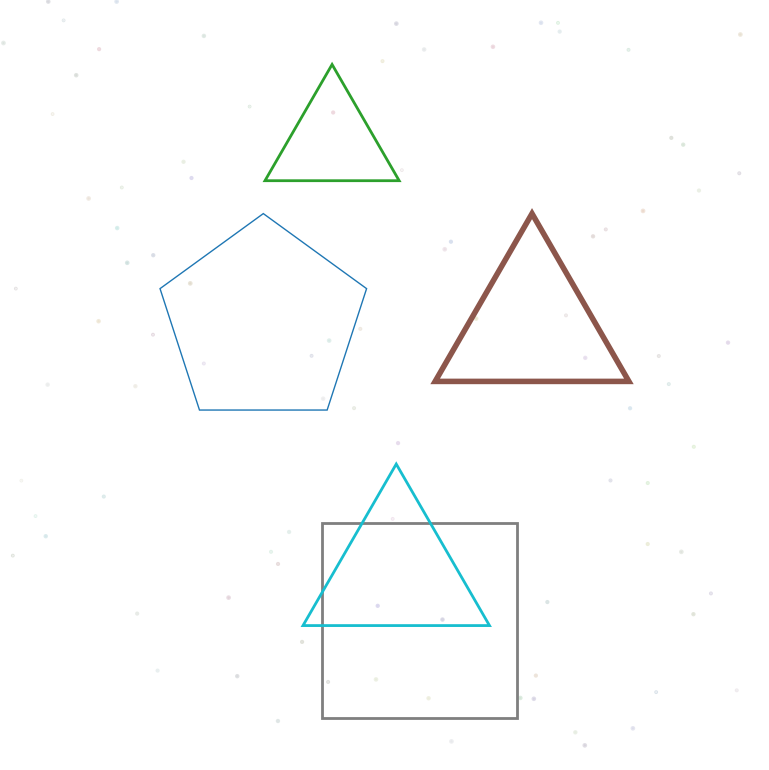[{"shape": "pentagon", "thickness": 0.5, "radius": 0.71, "center": [0.342, 0.582]}, {"shape": "triangle", "thickness": 1, "radius": 0.5, "center": [0.431, 0.816]}, {"shape": "triangle", "thickness": 2, "radius": 0.73, "center": [0.691, 0.577]}, {"shape": "square", "thickness": 1, "radius": 0.63, "center": [0.545, 0.194]}, {"shape": "triangle", "thickness": 1, "radius": 0.7, "center": [0.515, 0.257]}]